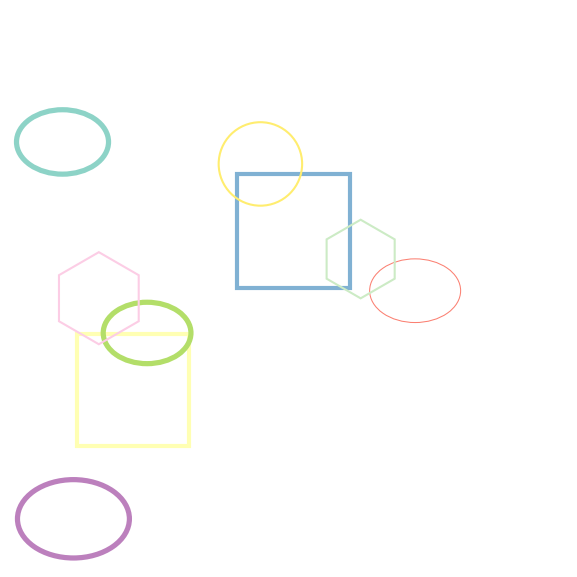[{"shape": "oval", "thickness": 2.5, "radius": 0.4, "center": [0.108, 0.753]}, {"shape": "square", "thickness": 2, "radius": 0.49, "center": [0.23, 0.324]}, {"shape": "oval", "thickness": 0.5, "radius": 0.39, "center": [0.719, 0.496]}, {"shape": "square", "thickness": 2, "radius": 0.49, "center": [0.508, 0.599]}, {"shape": "oval", "thickness": 2.5, "radius": 0.38, "center": [0.255, 0.423]}, {"shape": "hexagon", "thickness": 1, "radius": 0.4, "center": [0.171, 0.483]}, {"shape": "oval", "thickness": 2.5, "radius": 0.48, "center": [0.127, 0.101]}, {"shape": "hexagon", "thickness": 1, "radius": 0.34, "center": [0.625, 0.551]}, {"shape": "circle", "thickness": 1, "radius": 0.36, "center": [0.451, 0.715]}]